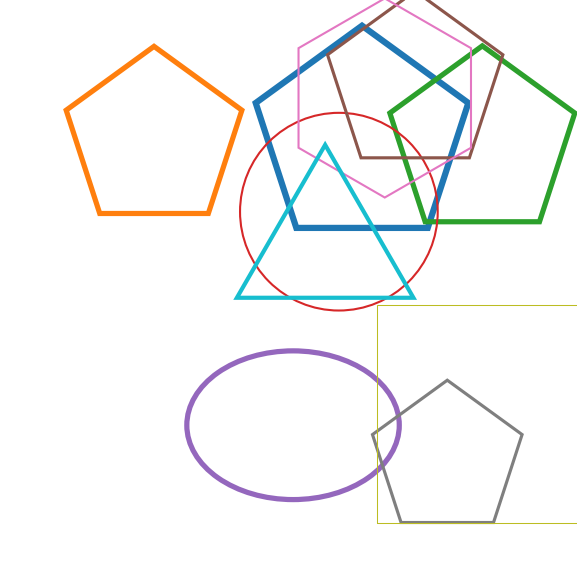[{"shape": "pentagon", "thickness": 3, "radius": 0.97, "center": [0.627, 0.761]}, {"shape": "pentagon", "thickness": 2.5, "radius": 0.8, "center": [0.267, 0.759]}, {"shape": "pentagon", "thickness": 2.5, "radius": 0.84, "center": [0.835, 0.751]}, {"shape": "circle", "thickness": 1, "radius": 0.86, "center": [0.587, 0.633]}, {"shape": "oval", "thickness": 2.5, "radius": 0.92, "center": [0.507, 0.263]}, {"shape": "pentagon", "thickness": 1.5, "radius": 0.8, "center": [0.719, 0.855]}, {"shape": "hexagon", "thickness": 1, "radius": 0.86, "center": [0.666, 0.83]}, {"shape": "pentagon", "thickness": 1.5, "radius": 0.68, "center": [0.775, 0.205]}, {"shape": "square", "thickness": 0.5, "radius": 0.94, "center": [0.842, 0.283]}, {"shape": "triangle", "thickness": 2, "radius": 0.88, "center": [0.563, 0.572]}]